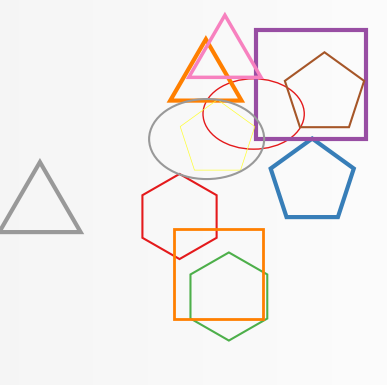[{"shape": "hexagon", "thickness": 1.5, "radius": 0.55, "center": [0.463, 0.438]}, {"shape": "oval", "thickness": 1, "radius": 0.65, "center": [0.655, 0.704]}, {"shape": "pentagon", "thickness": 3, "radius": 0.56, "center": [0.806, 0.527]}, {"shape": "hexagon", "thickness": 1.5, "radius": 0.57, "center": [0.591, 0.23]}, {"shape": "square", "thickness": 3, "radius": 0.71, "center": [0.802, 0.781]}, {"shape": "square", "thickness": 2, "radius": 0.58, "center": [0.564, 0.288]}, {"shape": "triangle", "thickness": 3, "radius": 0.53, "center": [0.531, 0.792]}, {"shape": "pentagon", "thickness": 0.5, "radius": 0.51, "center": [0.561, 0.64]}, {"shape": "pentagon", "thickness": 1.5, "radius": 0.54, "center": [0.837, 0.757]}, {"shape": "triangle", "thickness": 2.5, "radius": 0.54, "center": [0.58, 0.853]}, {"shape": "oval", "thickness": 1.5, "radius": 0.74, "center": [0.533, 0.639]}, {"shape": "triangle", "thickness": 3, "radius": 0.61, "center": [0.103, 0.458]}]